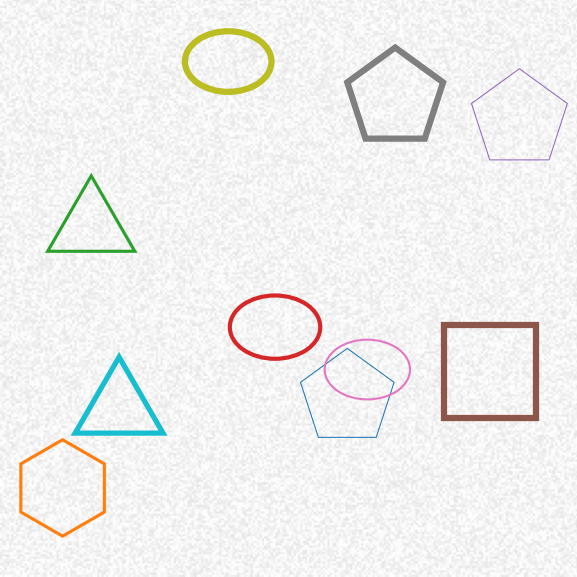[{"shape": "pentagon", "thickness": 0.5, "radius": 0.43, "center": [0.601, 0.311]}, {"shape": "hexagon", "thickness": 1.5, "radius": 0.42, "center": [0.108, 0.154]}, {"shape": "triangle", "thickness": 1.5, "radius": 0.44, "center": [0.158, 0.608]}, {"shape": "oval", "thickness": 2, "radius": 0.39, "center": [0.476, 0.433]}, {"shape": "pentagon", "thickness": 0.5, "radius": 0.44, "center": [0.899, 0.793]}, {"shape": "square", "thickness": 3, "radius": 0.4, "center": [0.849, 0.356]}, {"shape": "oval", "thickness": 1, "radius": 0.37, "center": [0.636, 0.359]}, {"shape": "pentagon", "thickness": 3, "radius": 0.44, "center": [0.684, 0.83]}, {"shape": "oval", "thickness": 3, "radius": 0.37, "center": [0.395, 0.893]}, {"shape": "triangle", "thickness": 2.5, "radius": 0.44, "center": [0.206, 0.293]}]